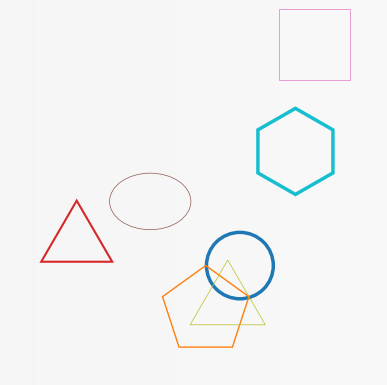[{"shape": "circle", "thickness": 2.5, "radius": 0.43, "center": [0.619, 0.31]}, {"shape": "pentagon", "thickness": 1, "radius": 0.59, "center": [0.531, 0.193]}, {"shape": "triangle", "thickness": 1.5, "radius": 0.53, "center": [0.198, 0.373]}, {"shape": "oval", "thickness": 0.5, "radius": 0.52, "center": [0.388, 0.477]}, {"shape": "square", "thickness": 0.5, "radius": 0.46, "center": [0.812, 0.884]}, {"shape": "triangle", "thickness": 0.5, "radius": 0.56, "center": [0.588, 0.212]}, {"shape": "hexagon", "thickness": 2.5, "radius": 0.56, "center": [0.762, 0.607]}]